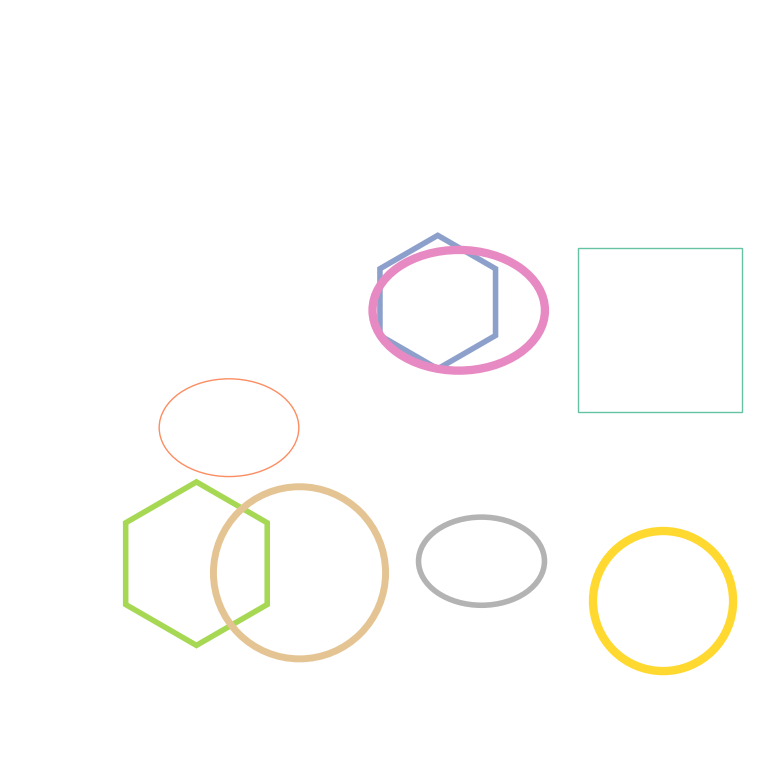[{"shape": "square", "thickness": 0.5, "radius": 0.53, "center": [0.857, 0.571]}, {"shape": "oval", "thickness": 0.5, "radius": 0.45, "center": [0.297, 0.445]}, {"shape": "hexagon", "thickness": 2, "radius": 0.43, "center": [0.568, 0.608]}, {"shape": "oval", "thickness": 3, "radius": 0.56, "center": [0.596, 0.597]}, {"shape": "hexagon", "thickness": 2, "radius": 0.53, "center": [0.255, 0.268]}, {"shape": "circle", "thickness": 3, "radius": 0.45, "center": [0.861, 0.219]}, {"shape": "circle", "thickness": 2.5, "radius": 0.56, "center": [0.389, 0.256]}, {"shape": "oval", "thickness": 2, "radius": 0.41, "center": [0.625, 0.271]}]